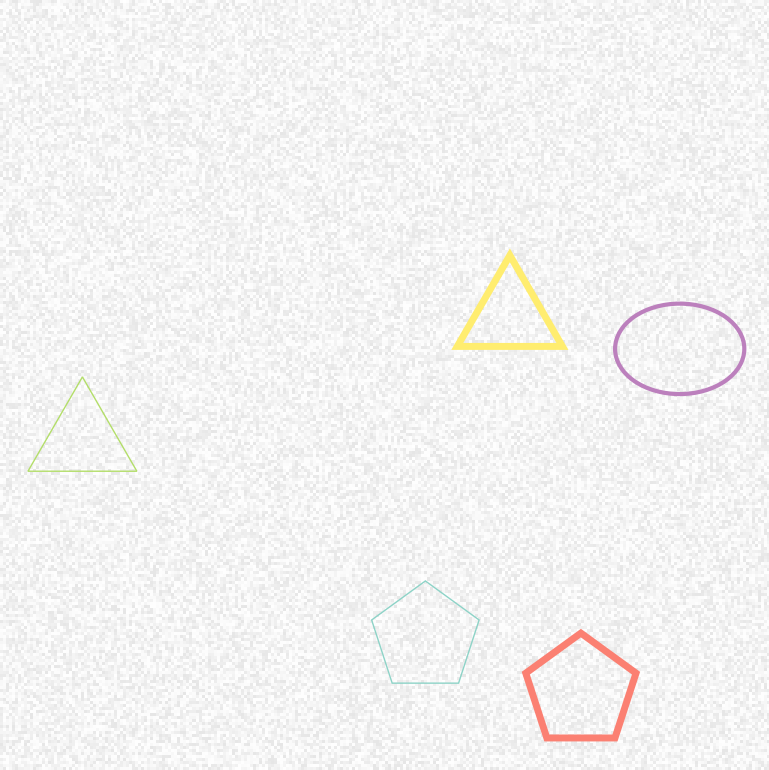[{"shape": "pentagon", "thickness": 0.5, "radius": 0.37, "center": [0.552, 0.172]}, {"shape": "pentagon", "thickness": 2.5, "radius": 0.38, "center": [0.754, 0.103]}, {"shape": "triangle", "thickness": 0.5, "radius": 0.41, "center": [0.107, 0.429]}, {"shape": "oval", "thickness": 1.5, "radius": 0.42, "center": [0.883, 0.547]}, {"shape": "triangle", "thickness": 2.5, "radius": 0.39, "center": [0.662, 0.59]}]